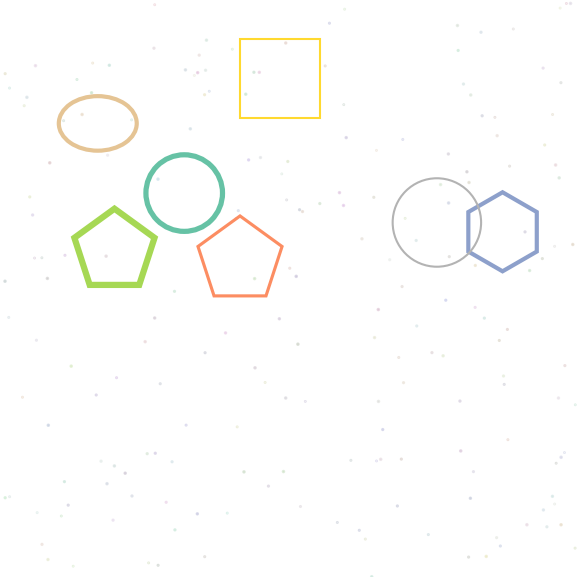[{"shape": "circle", "thickness": 2.5, "radius": 0.33, "center": [0.319, 0.665]}, {"shape": "pentagon", "thickness": 1.5, "radius": 0.38, "center": [0.416, 0.549]}, {"shape": "hexagon", "thickness": 2, "radius": 0.34, "center": [0.87, 0.598]}, {"shape": "pentagon", "thickness": 3, "radius": 0.36, "center": [0.198, 0.565]}, {"shape": "square", "thickness": 1, "radius": 0.34, "center": [0.484, 0.863]}, {"shape": "oval", "thickness": 2, "radius": 0.34, "center": [0.169, 0.785]}, {"shape": "circle", "thickness": 1, "radius": 0.38, "center": [0.757, 0.614]}]